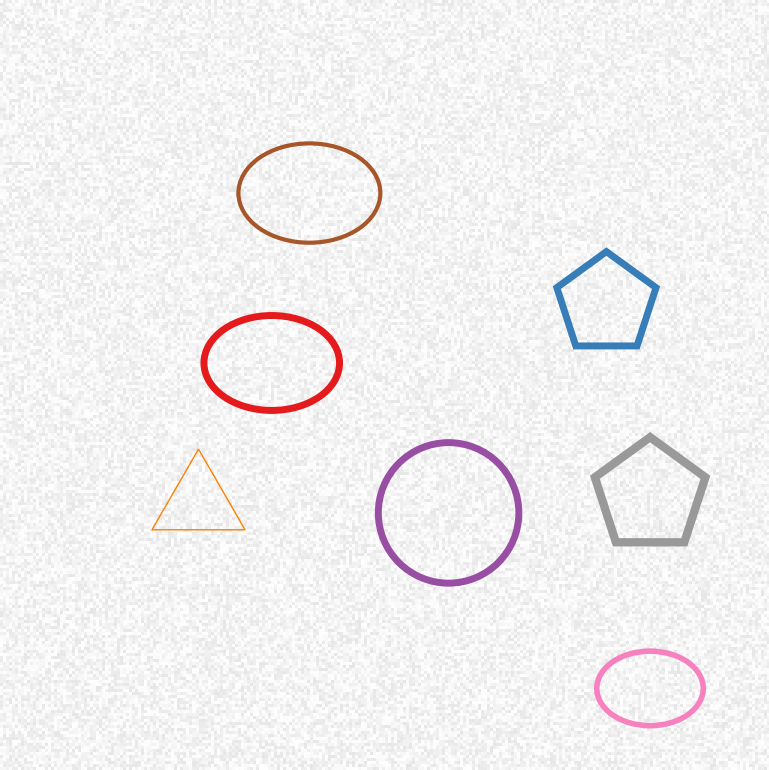[{"shape": "oval", "thickness": 2.5, "radius": 0.44, "center": [0.353, 0.529]}, {"shape": "pentagon", "thickness": 2.5, "radius": 0.34, "center": [0.788, 0.606]}, {"shape": "circle", "thickness": 2.5, "radius": 0.46, "center": [0.583, 0.334]}, {"shape": "triangle", "thickness": 0.5, "radius": 0.35, "center": [0.258, 0.347]}, {"shape": "oval", "thickness": 1.5, "radius": 0.46, "center": [0.402, 0.749]}, {"shape": "oval", "thickness": 2, "radius": 0.35, "center": [0.844, 0.106]}, {"shape": "pentagon", "thickness": 3, "radius": 0.38, "center": [0.844, 0.357]}]